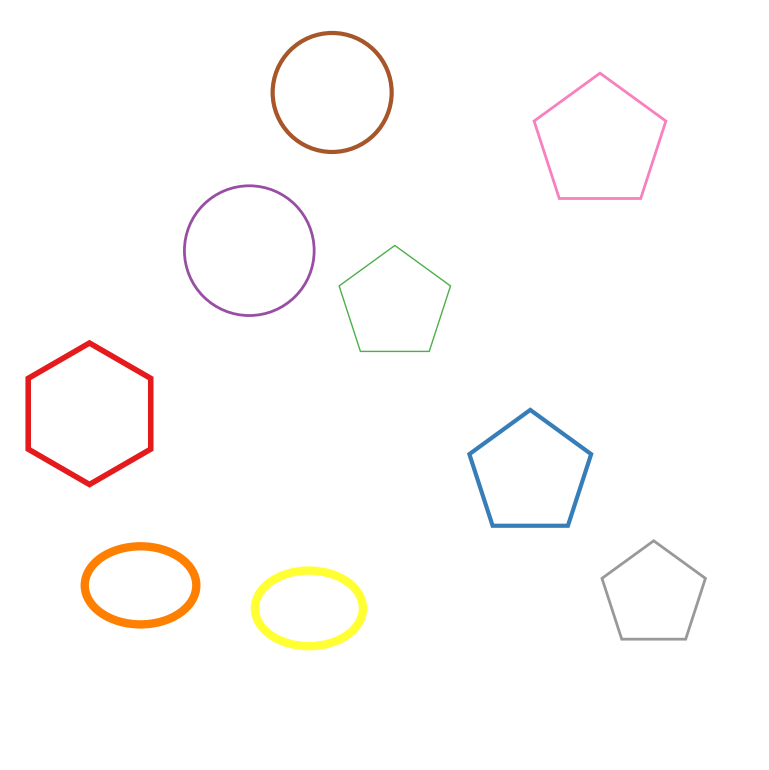[{"shape": "hexagon", "thickness": 2, "radius": 0.46, "center": [0.116, 0.463]}, {"shape": "pentagon", "thickness": 1.5, "radius": 0.42, "center": [0.689, 0.384]}, {"shape": "pentagon", "thickness": 0.5, "radius": 0.38, "center": [0.513, 0.605]}, {"shape": "circle", "thickness": 1, "radius": 0.42, "center": [0.324, 0.674]}, {"shape": "oval", "thickness": 3, "radius": 0.36, "center": [0.183, 0.24]}, {"shape": "oval", "thickness": 3, "radius": 0.35, "center": [0.401, 0.21]}, {"shape": "circle", "thickness": 1.5, "radius": 0.39, "center": [0.431, 0.88]}, {"shape": "pentagon", "thickness": 1, "radius": 0.45, "center": [0.779, 0.815]}, {"shape": "pentagon", "thickness": 1, "radius": 0.35, "center": [0.849, 0.227]}]